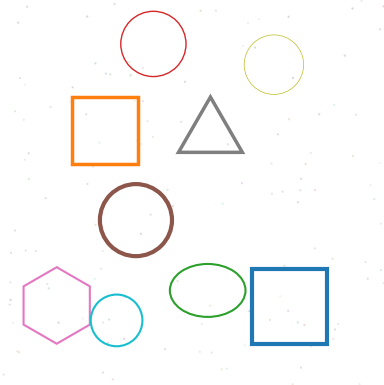[{"shape": "square", "thickness": 3, "radius": 0.49, "center": [0.753, 0.204]}, {"shape": "square", "thickness": 2.5, "radius": 0.43, "center": [0.273, 0.661]}, {"shape": "oval", "thickness": 1.5, "radius": 0.49, "center": [0.539, 0.246]}, {"shape": "circle", "thickness": 1, "radius": 0.42, "center": [0.398, 0.886]}, {"shape": "circle", "thickness": 3, "radius": 0.47, "center": [0.353, 0.428]}, {"shape": "hexagon", "thickness": 1.5, "radius": 0.5, "center": [0.147, 0.207]}, {"shape": "triangle", "thickness": 2.5, "radius": 0.48, "center": [0.547, 0.652]}, {"shape": "circle", "thickness": 0.5, "radius": 0.39, "center": [0.711, 0.832]}, {"shape": "circle", "thickness": 1.5, "radius": 0.34, "center": [0.303, 0.168]}]